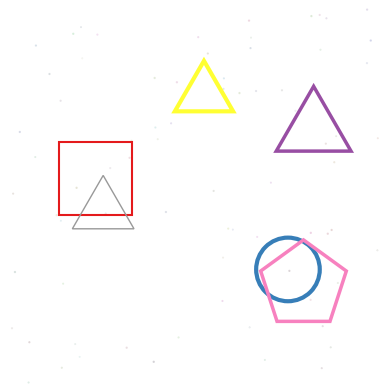[{"shape": "square", "thickness": 1.5, "radius": 0.47, "center": [0.249, 0.535]}, {"shape": "circle", "thickness": 3, "radius": 0.41, "center": [0.748, 0.3]}, {"shape": "triangle", "thickness": 2.5, "radius": 0.56, "center": [0.815, 0.664]}, {"shape": "triangle", "thickness": 3, "radius": 0.44, "center": [0.53, 0.755]}, {"shape": "pentagon", "thickness": 2.5, "radius": 0.58, "center": [0.788, 0.26]}, {"shape": "triangle", "thickness": 1, "radius": 0.46, "center": [0.268, 0.452]}]